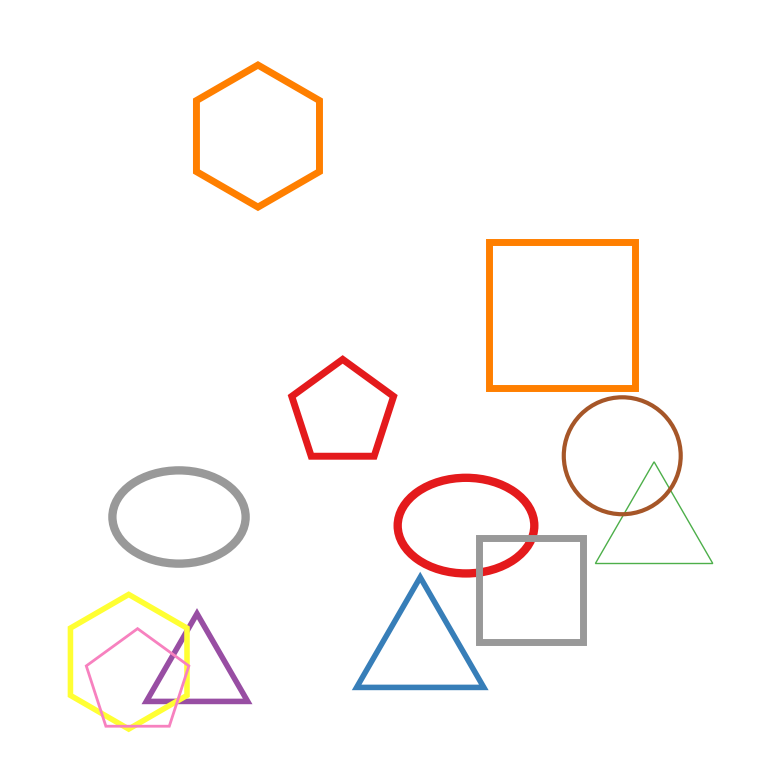[{"shape": "pentagon", "thickness": 2.5, "radius": 0.35, "center": [0.445, 0.464]}, {"shape": "oval", "thickness": 3, "radius": 0.44, "center": [0.605, 0.317]}, {"shape": "triangle", "thickness": 2, "radius": 0.48, "center": [0.546, 0.155]}, {"shape": "triangle", "thickness": 0.5, "radius": 0.44, "center": [0.849, 0.312]}, {"shape": "triangle", "thickness": 2, "radius": 0.38, "center": [0.256, 0.127]}, {"shape": "square", "thickness": 2.5, "radius": 0.47, "center": [0.73, 0.591]}, {"shape": "hexagon", "thickness": 2.5, "radius": 0.46, "center": [0.335, 0.823]}, {"shape": "hexagon", "thickness": 2, "radius": 0.44, "center": [0.167, 0.141]}, {"shape": "circle", "thickness": 1.5, "radius": 0.38, "center": [0.808, 0.408]}, {"shape": "pentagon", "thickness": 1, "radius": 0.35, "center": [0.179, 0.114]}, {"shape": "square", "thickness": 2.5, "radius": 0.34, "center": [0.69, 0.234]}, {"shape": "oval", "thickness": 3, "radius": 0.43, "center": [0.232, 0.329]}]